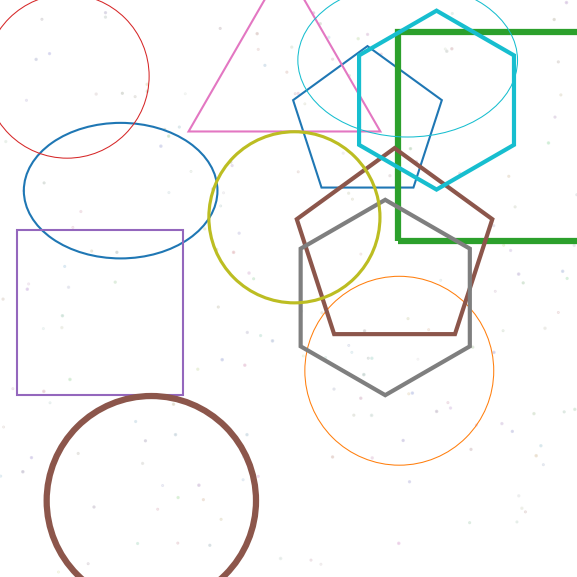[{"shape": "pentagon", "thickness": 1, "radius": 0.68, "center": [0.636, 0.784]}, {"shape": "oval", "thickness": 1, "radius": 0.84, "center": [0.209, 0.669]}, {"shape": "circle", "thickness": 0.5, "radius": 0.82, "center": [0.691, 0.357]}, {"shape": "square", "thickness": 3, "radius": 0.9, "center": [0.869, 0.763]}, {"shape": "circle", "thickness": 0.5, "radius": 0.71, "center": [0.116, 0.867]}, {"shape": "square", "thickness": 1, "radius": 0.72, "center": [0.173, 0.458]}, {"shape": "pentagon", "thickness": 2, "radius": 0.89, "center": [0.683, 0.565]}, {"shape": "circle", "thickness": 3, "radius": 0.91, "center": [0.262, 0.132]}, {"shape": "triangle", "thickness": 1, "radius": 0.96, "center": [0.493, 0.867]}, {"shape": "hexagon", "thickness": 2, "radius": 0.85, "center": [0.667, 0.484]}, {"shape": "circle", "thickness": 1.5, "radius": 0.74, "center": [0.51, 0.623]}, {"shape": "hexagon", "thickness": 2, "radius": 0.77, "center": [0.756, 0.826]}, {"shape": "oval", "thickness": 0.5, "radius": 0.95, "center": [0.706, 0.895]}]